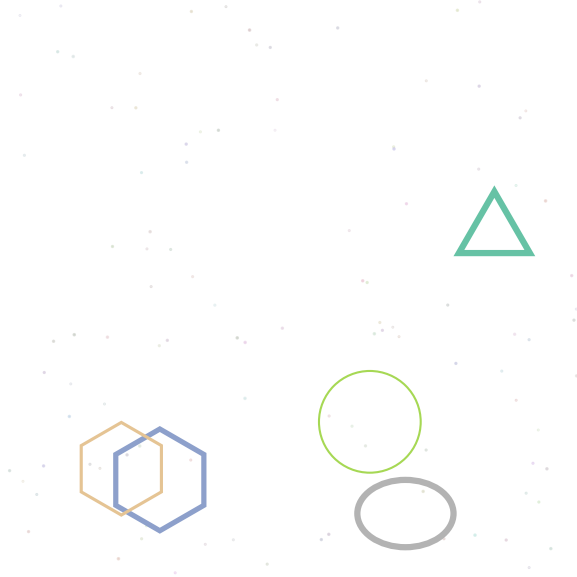[{"shape": "triangle", "thickness": 3, "radius": 0.35, "center": [0.856, 0.596]}, {"shape": "hexagon", "thickness": 2.5, "radius": 0.44, "center": [0.277, 0.168]}, {"shape": "circle", "thickness": 1, "radius": 0.44, "center": [0.64, 0.269]}, {"shape": "hexagon", "thickness": 1.5, "radius": 0.4, "center": [0.21, 0.187]}, {"shape": "oval", "thickness": 3, "radius": 0.42, "center": [0.702, 0.11]}]